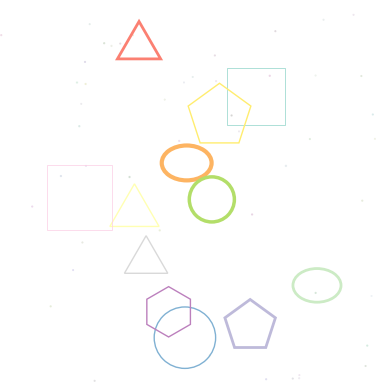[{"shape": "square", "thickness": 0.5, "radius": 0.37, "center": [0.665, 0.75]}, {"shape": "triangle", "thickness": 1, "radius": 0.37, "center": [0.349, 0.449]}, {"shape": "pentagon", "thickness": 2, "radius": 0.34, "center": [0.65, 0.153]}, {"shape": "triangle", "thickness": 2, "radius": 0.32, "center": [0.361, 0.879]}, {"shape": "circle", "thickness": 1, "radius": 0.4, "center": [0.48, 0.123]}, {"shape": "oval", "thickness": 3, "radius": 0.32, "center": [0.485, 0.577]}, {"shape": "circle", "thickness": 2.5, "radius": 0.29, "center": [0.55, 0.482]}, {"shape": "square", "thickness": 0.5, "radius": 0.42, "center": [0.206, 0.487]}, {"shape": "triangle", "thickness": 1, "radius": 0.33, "center": [0.379, 0.323]}, {"shape": "hexagon", "thickness": 1, "radius": 0.33, "center": [0.438, 0.19]}, {"shape": "oval", "thickness": 2, "radius": 0.31, "center": [0.823, 0.259]}, {"shape": "pentagon", "thickness": 1, "radius": 0.43, "center": [0.57, 0.698]}]